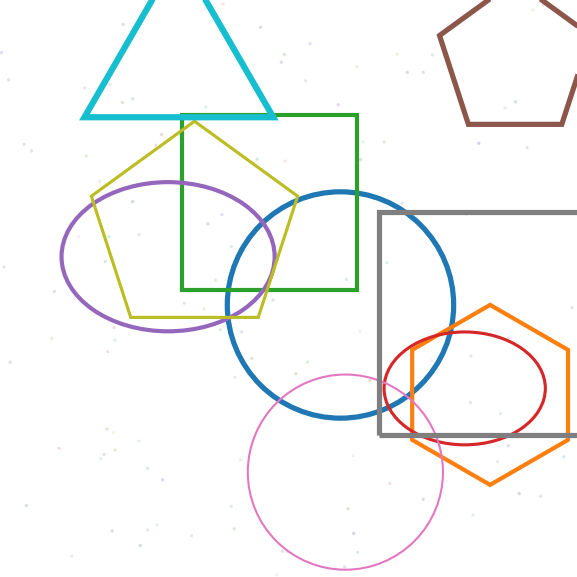[{"shape": "circle", "thickness": 2.5, "radius": 0.98, "center": [0.59, 0.471]}, {"shape": "hexagon", "thickness": 2, "radius": 0.78, "center": [0.849, 0.315]}, {"shape": "square", "thickness": 2, "radius": 0.76, "center": [0.467, 0.648]}, {"shape": "oval", "thickness": 1.5, "radius": 0.7, "center": [0.805, 0.327]}, {"shape": "oval", "thickness": 2, "radius": 0.92, "center": [0.291, 0.555]}, {"shape": "pentagon", "thickness": 2.5, "radius": 0.69, "center": [0.892, 0.895]}, {"shape": "circle", "thickness": 1, "radius": 0.84, "center": [0.598, 0.182]}, {"shape": "square", "thickness": 2.5, "radius": 0.97, "center": [0.85, 0.439]}, {"shape": "pentagon", "thickness": 1.5, "radius": 0.94, "center": [0.337, 0.601]}, {"shape": "triangle", "thickness": 3, "radius": 0.94, "center": [0.31, 0.89]}]